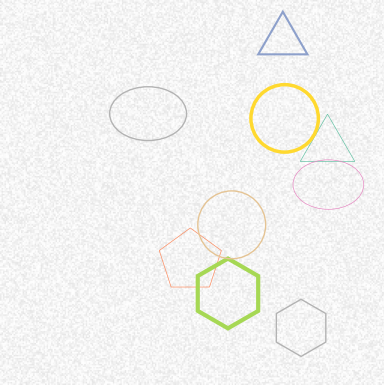[{"shape": "triangle", "thickness": 0.5, "radius": 0.41, "center": [0.851, 0.622]}, {"shape": "pentagon", "thickness": 0.5, "radius": 0.42, "center": [0.494, 0.323]}, {"shape": "triangle", "thickness": 1.5, "radius": 0.37, "center": [0.735, 0.896]}, {"shape": "oval", "thickness": 0.5, "radius": 0.46, "center": [0.853, 0.521]}, {"shape": "hexagon", "thickness": 3, "radius": 0.45, "center": [0.592, 0.238]}, {"shape": "circle", "thickness": 2.5, "radius": 0.44, "center": [0.739, 0.692]}, {"shape": "circle", "thickness": 1, "radius": 0.44, "center": [0.602, 0.416]}, {"shape": "oval", "thickness": 1, "radius": 0.5, "center": [0.385, 0.705]}, {"shape": "hexagon", "thickness": 1, "radius": 0.37, "center": [0.782, 0.148]}]